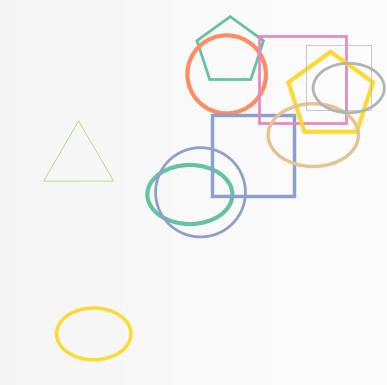[{"shape": "pentagon", "thickness": 2, "radius": 0.45, "center": [0.594, 0.867]}, {"shape": "oval", "thickness": 3, "radius": 0.55, "center": [0.49, 0.495]}, {"shape": "circle", "thickness": 3, "radius": 0.51, "center": [0.585, 0.807]}, {"shape": "square", "thickness": 2.5, "radius": 0.53, "center": [0.653, 0.596]}, {"shape": "circle", "thickness": 2, "radius": 0.58, "center": [0.517, 0.5]}, {"shape": "square", "thickness": 2, "radius": 0.56, "center": [0.781, 0.794]}, {"shape": "triangle", "thickness": 0.5, "radius": 0.52, "center": [0.203, 0.582]}, {"shape": "pentagon", "thickness": 3, "radius": 0.57, "center": [0.853, 0.751]}, {"shape": "oval", "thickness": 2.5, "radius": 0.48, "center": [0.242, 0.133]}, {"shape": "oval", "thickness": 2.5, "radius": 0.58, "center": [0.808, 0.649]}, {"shape": "square", "thickness": 0.5, "radius": 0.42, "center": [0.874, 0.799]}, {"shape": "oval", "thickness": 2, "radius": 0.46, "center": [0.9, 0.771]}]